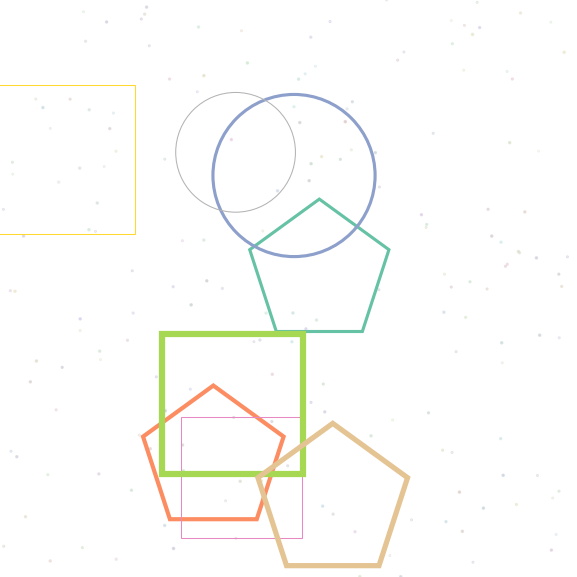[{"shape": "pentagon", "thickness": 1.5, "radius": 0.63, "center": [0.553, 0.528]}, {"shape": "pentagon", "thickness": 2, "radius": 0.64, "center": [0.369, 0.204]}, {"shape": "circle", "thickness": 1.5, "radius": 0.7, "center": [0.509, 0.695]}, {"shape": "square", "thickness": 0.5, "radius": 0.53, "center": [0.418, 0.172]}, {"shape": "square", "thickness": 3, "radius": 0.61, "center": [0.402, 0.299]}, {"shape": "square", "thickness": 0.5, "radius": 0.65, "center": [0.104, 0.723]}, {"shape": "pentagon", "thickness": 2.5, "radius": 0.68, "center": [0.576, 0.13]}, {"shape": "circle", "thickness": 0.5, "radius": 0.52, "center": [0.408, 0.735]}]